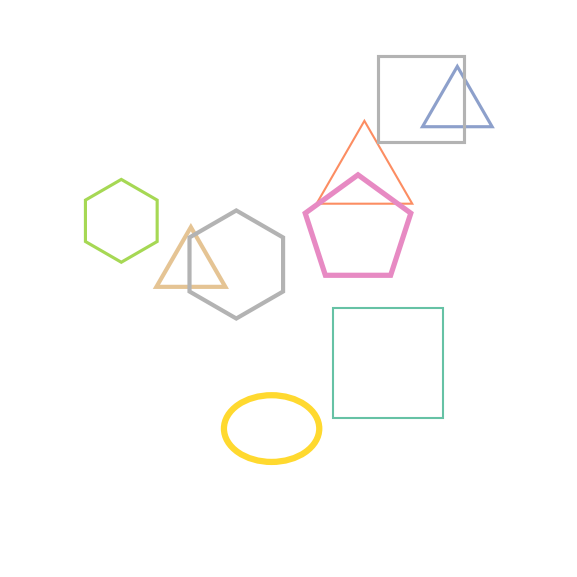[{"shape": "square", "thickness": 1, "radius": 0.48, "center": [0.671, 0.371]}, {"shape": "triangle", "thickness": 1, "radius": 0.48, "center": [0.631, 0.694]}, {"shape": "triangle", "thickness": 1.5, "radius": 0.35, "center": [0.792, 0.815]}, {"shape": "pentagon", "thickness": 2.5, "radius": 0.48, "center": [0.62, 0.6]}, {"shape": "hexagon", "thickness": 1.5, "radius": 0.36, "center": [0.21, 0.617]}, {"shape": "oval", "thickness": 3, "radius": 0.41, "center": [0.47, 0.257]}, {"shape": "triangle", "thickness": 2, "radius": 0.34, "center": [0.331, 0.537]}, {"shape": "hexagon", "thickness": 2, "radius": 0.47, "center": [0.409, 0.541]}, {"shape": "square", "thickness": 1.5, "radius": 0.37, "center": [0.729, 0.827]}]